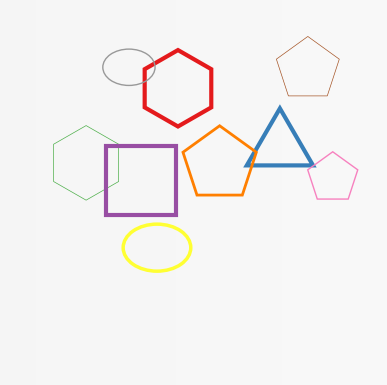[{"shape": "hexagon", "thickness": 3, "radius": 0.5, "center": [0.459, 0.771]}, {"shape": "triangle", "thickness": 3, "radius": 0.49, "center": [0.722, 0.62]}, {"shape": "hexagon", "thickness": 0.5, "radius": 0.48, "center": [0.222, 0.577]}, {"shape": "square", "thickness": 3, "radius": 0.45, "center": [0.364, 0.531]}, {"shape": "pentagon", "thickness": 2, "radius": 0.5, "center": [0.567, 0.574]}, {"shape": "oval", "thickness": 2.5, "radius": 0.44, "center": [0.405, 0.357]}, {"shape": "pentagon", "thickness": 0.5, "radius": 0.43, "center": [0.794, 0.82]}, {"shape": "pentagon", "thickness": 1, "radius": 0.34, "center": [0.859, 0.538]}, {"shape": "oval", "thickness": 1, "radius": 0.34, "center": [0.333, 0.825]}]